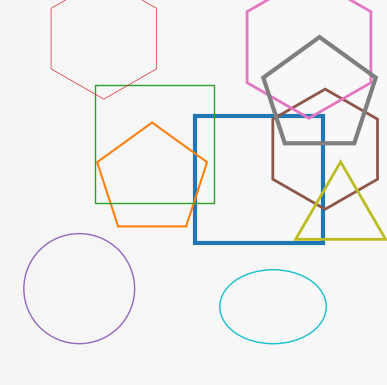[{"shape": "square", "thickness": 3, "radius": 0.82, "center": [0.668, 0.533]}, {"shape": "pentagon", "thickness": 1.5, "radius": 0.75, "center": [0.393, 0.533]}, {"shape": "square", "thickness": 1, "radius": 0.77, "center": [0.398, 0.626]}, {"shape": "hexagon", "thickness": 0.5, "radius": 0.79, "center": [0.268, 0.9]}, {"shape": "circle", "thickness": 1, "radius": 0.71, "center": [0.204, 0.25]}, {"shape": "hexagon", "thickness": 2, "radius": 0.78, "center": [0.839, 0.613]}, {"shape": "hexagon", "thickness": 2, "radius": 0.92, "center": [0.797, 0.877]}, {"shape": "pentagon", "thickness": 3, "radius": 0.76, "center": [0.825, 0.751]}, {"shape": "triangle", "thickness": 2, "radius": 0.67, "center": [0.879, 0.445]}, {"shape": "oval", "thickness": 1, "radius": 0.69, "center": [0.705, 0.203]}]